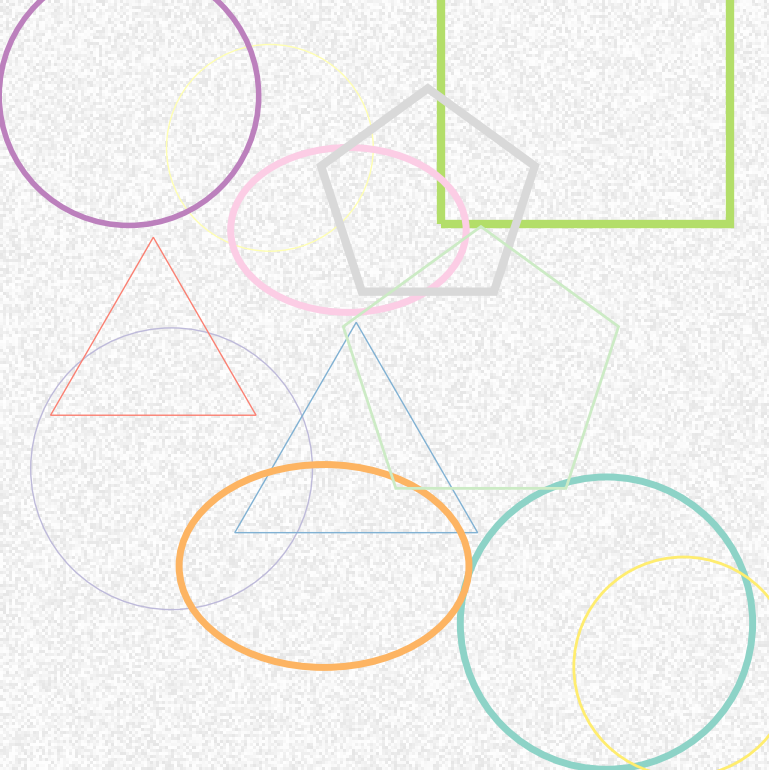[{"shape": "circle", "thickness": 2.5, "radius": 0.95, "center": [0.788, 0.191]}, {"shape": "circle", "thickness": 0.5, "radius": 0.67, "center": [0.35, 0.808]}, {"shape": "circle", "thickness": 0.5, "radius": 0.91, "center": [0.223, 0.391]}, {"shape": "triangle", "thickness": 0.5, "radius": 0.77, "center": [0.199, 0.538]}, {"shape": "triangle", "thickness": 0.5, "radius": 0.91, "center": [0.463, 0.399]}, {"shape": "oval", "thickness": 2.5, "radius": 0.94, "center": [0.421, 0.265]}, {"shape": "square", "thickness": 3, "radius": 0.94, "center": [0.76, 0.896]}, {"shape": "oval", "thickness": 2.5, "radius": 0.76, "center": [0.452, 0.701]}, {"shape": "pentagon", "thickness": 3, "radius": 0.73, "center": [0.556, 0.739]}, {"shape": "circle", "thickness": 2, "radius": 0.84, "center": [0.167, 0.876]}, {"shape": "pentagon", "thickness": 1, "radius": 0.94, "center": [0.625, 0.518]}, {"shape": "circle", "thickness": 1, "radius": 0.71, "center": [0.888, 0.134]}]